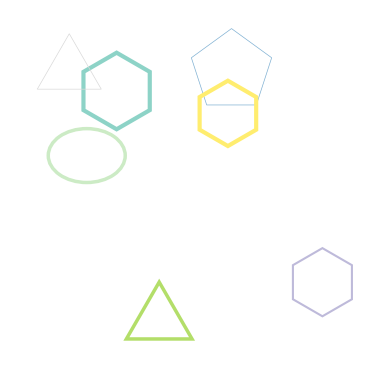[{"shape": "hexagon", "thickness": 3, "radius": 0.5, "center": [0.303, 0.764]}, {"shape": "hexagon", "thickness": 1.5, "radius": 0.44, "center": [0.837, 0.267]}, {"shape": "pentagon", "thickness": 0.5, "radius": 0.55, "center": [0.601, 0.816]}, {"shape": "triangle", "thickness": 2.5, "radius": 0.49, "center": [0.413, 0.169]}, {"shape": "triangle", "thickness": 0.5, "radius": 0.48, "center": [0.18, 0.816]}, {"shape": "oval", "thickness": 2.5, "radius": 0.5, "center": [0.225, 0.596]}, {"shape": "hexagon", "thickness": 3, "radius": 0.42, "center": [0.592, 0.706]}]